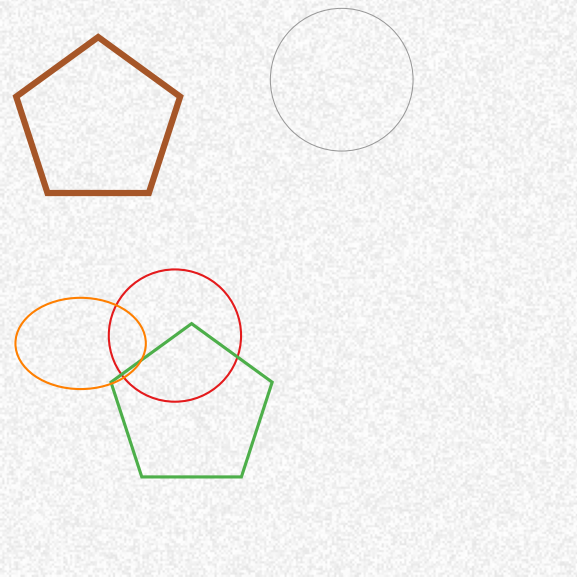[{"shape": "circle", "thickness": 1, "radius": 0.57, "center": [0.303, 0.418]}, {"shape": "pentagon", "thickness": 1.5, "radius": 0.73, "center": [0.332, 0.292]}, {"shape": "oval", "thickness": 1, "radius": 0.56, "center": [0.14, 0.404]}, {"shape": "pentagon", "thickness": 3, "radius": 0.75, "center": [0.17, 0.786]}, {"shape": "circle", "thickness": 0.5, "radius": 0.62, "center": [0.592, 0.861]}]